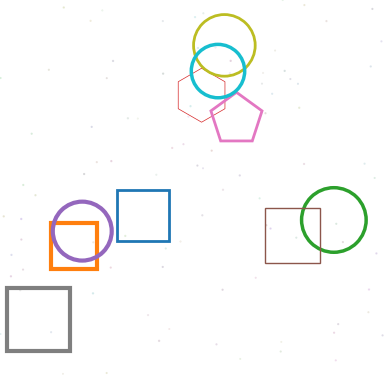[{"shape": "square", "thickness": 2, "radius": 0.33, "center": [0.371, 0.44]}, {"shape": "square", "thickness": 3, "radius": 0.3, "center": [0.192, 0.361]}, {"shape": "circle", "thickness": 2.5, "radius": 0.42, "center": [0.867, 0.429]}, {"shape": "hexagon", "thickness": 0.5, "radius": 0.35, "center": [0.524, 0.753]}, {"shape": "circle", "thickness": 3, "radius": 0.38, "center": [0.214, 0.4]}, {"shape": "square", "thickness": 1, "radius": 0.36, "center": [0.76, 0.388]}, {"shape": "pentagon", "thickness": 2, "radius": 0.35, "center": [0.614, 0.69]}, {"shape": "square", "thickness": 3, "radius": 0.41, "center": [0.1, 0.17]}, {"shape": "circle", "thickness": 2, "radius": 0.4, "center": [0.583, 0.882]}, {"shape": "circle", "thickness": 2.5, "radius": 0.35, "center": [0.566, 0.815]}]